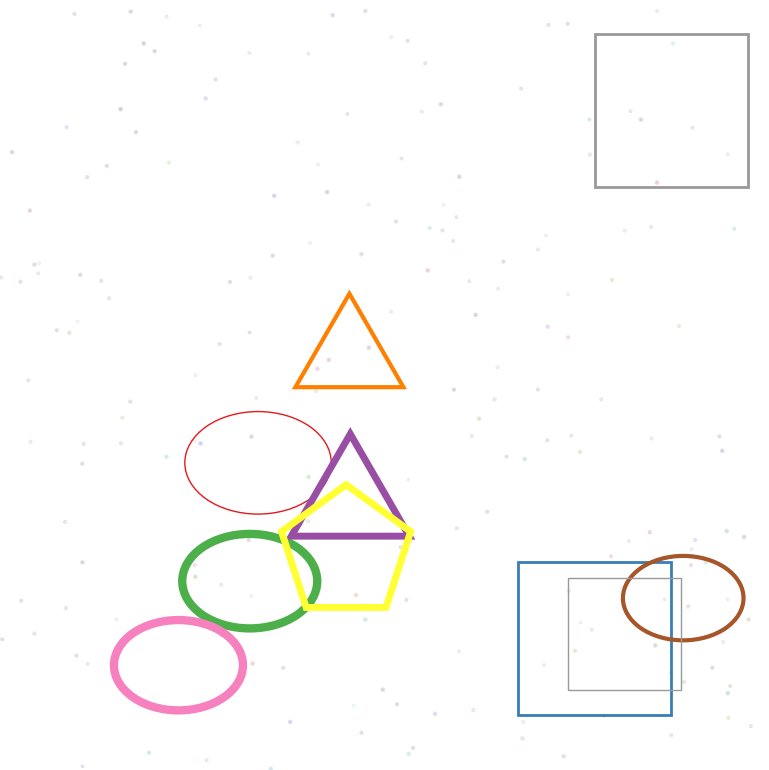[{"shape": "oval", "thickness": 0.5, "radius": 0.48, "center": [0.335, 0.399]}, {"shape": "square", "thickness": 1, "radius": 0.5, "center": [0.772, 0.171]}, {"shape": "oval", "thickness": 3, "radius": 0.44, "center": [0.324, 0.245]}, {"shape": "triangle", "thickness": 2.5, "radius": 0.44, "center": [0.455, 0.348]}, {"shape": "triangle", "thickness": 1.5, "radius": 0.4, "center": [0.454, 0.538]}, {"shape": "pentagon", "thickness": 2.5, "radius": 0.44, "center": [0.449, 0.282]}, {"shape": "oval", "thickness": 1.5, "radius": 0.39, "center": [0.887, 0.223]}, {"shape": "oval", "thickness": 3, "radius": 0.42, "center": [0.232, 0.136]}, {"shape": "square", "thickness": 1, "radius": 0.5, "center": [0.872, 0.856]}, {"shape": "square", "thickness": 0.5, "radius": 0.36, "center": [0.811, 0.176]}]